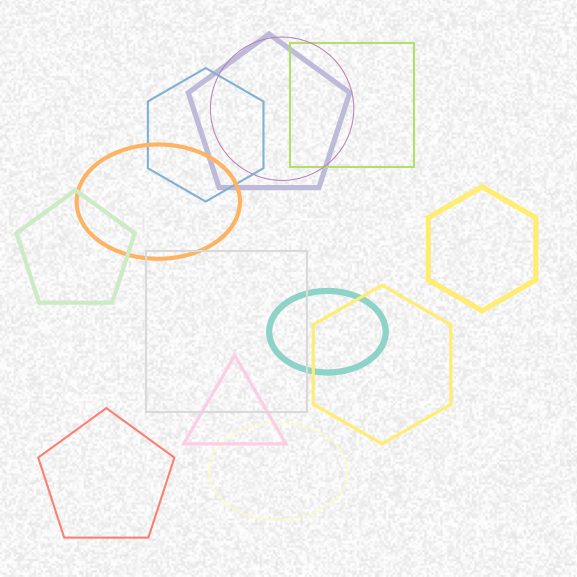[{"shape": "oval", "thickness": 3, "radius": 0.5, "center": [0.567, 0.425]}, {"shape": "oval", "thickness": 0.5, "radius": 0.6, "center": [0.482, 0.183]}, {"shape": "pentagon", "thickness": 2.5, "radius": 0.74, "center": [0.466, 0.793]}, {"shape": "pentagon", "thickness": 1, "radius": 0.62, "center": [0.184, 0.168]}, {"shape": "hexagon", "thickness": 1, "radius": 0.58, "center": [0.356, 0.766]}, {"shape": "oval", "thickness": 2, "radius": 0.71, "center": [0.274, 0.65]}, {"shape": "square", "thickness": 1, "radius": 0.54, "center": [0.609, 0.817]}, {"shape": "triangle", "thickness": 1.5, "radius": 0.51, "center": [0.407, 0.282]}, {"shape": "square", "thickness": 1, "radius": 0.7, "center": [0.393, 0.426]}, {"shape": "circle", "thickness": 0.5, "radius": 0.62, "center": [0.488, 0.811]}, {"shape": "pentagon", "thickness": 2, "radius": 0.54, "center": [0.131, 0.562]}, {"shape": "hexagon", "thickness": 1.5, "radius": 0.69, "center": [0.662, 0.368]}, {"shape": "hexagon", "thickness": 2.5, "radius": 0.54, "center": [0.835, 0.568]}]